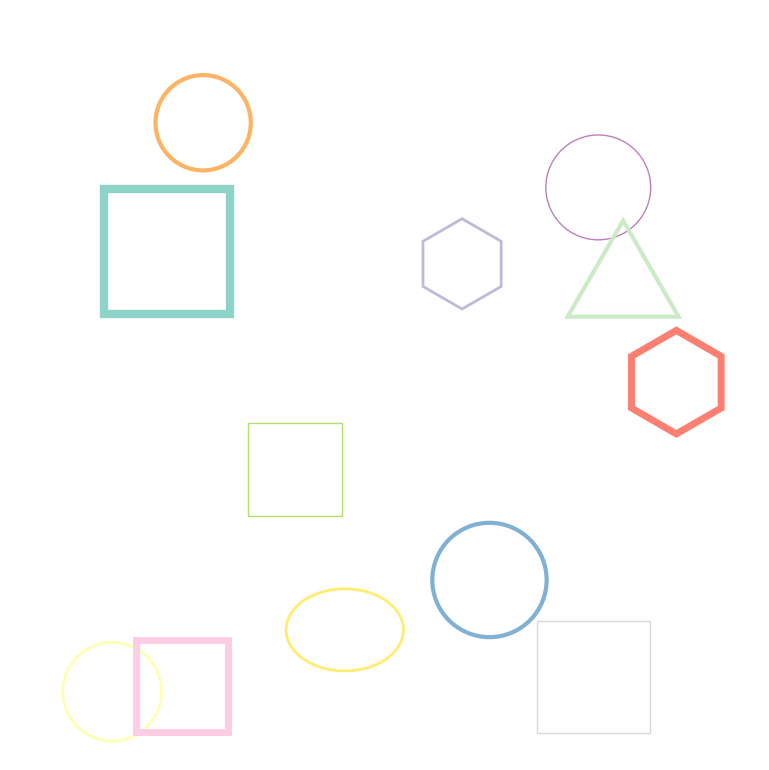[{"shape": "square", "thickness": 3, "radius": 0.41, "center": [0.217, 0.673]}, {"shape": "circle", "thickness": 1, "radius": 0.32, "center": [0.146, 0.102]}, {"shape": "hexagon", "thickness": 1, "radius": 0.29, "center": [0.6, 0.657]}, {"shape": "hexagon", "thickness": 2.5, "radius": 0.34, "center": [0.878, 0.504]}, {"shape": "circle", "thickness": 1.5, "radius": 0.37, "center": [0.636, 0.247]}, {"shape": "circle", "thickness": 1.5, "radius": 0.31, "center": [0.264, 0.841]}, {"shape": "square", "thickness": 0.5, "radius": 0.3, "center": [0.383, 0.39]}, {"shape": "square", "thickness": 2.5, "radius": 0.3, "center": [0.236, 0.109]}, {"shape": "square", "thickness": 0.5, "radius": 0.37, "center": [0.771, 0.121]}, {"shape": "circle", "thickness": 0.5, "radius": 0.34, "center": [0.777, 0.757]}, {"shape": "triangle", "thickness": 1.5, "radius": 0.42, "center": [0.809, 0.63]}, {"shape": "oval", "thickness": 1, "radius": 0.38, "center": [0.448, 0.182]}]